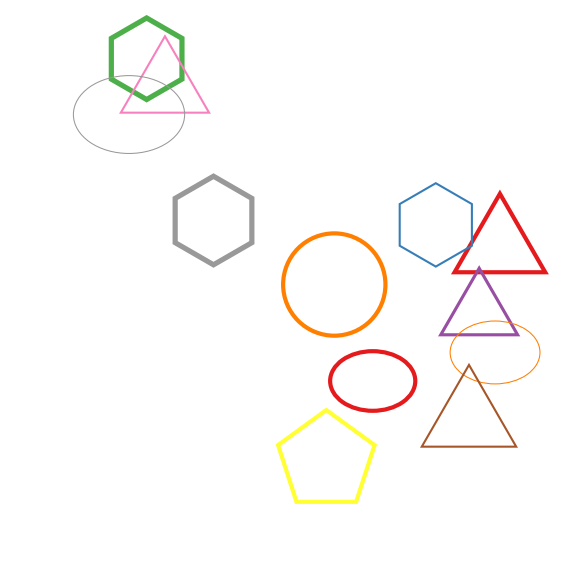[{"shape": "triangle", "thickness": 2, "radius": 0.45, "center": [0.866, 0.573]}, {"shape": "oval", "thickness": 2, "radius": 0.37, "center": [0.645, 0.339]}, {"shape": "hexagon", "thickness": 1, "radius": 0.36, "center": [0.755, 0.61]}, {"shape": "hexagon", "thickness": 2.5, "radius": 0.35, "center": [0.254, 0.897]}, {"shape": "triangle", "thickness": 1.5, "radius": 0.38, "center": [0.83, 0.458]}, {"shape": "circle", "thickness": 2, "radius": 0.44, "center": [0.579, 0.506]}, {"shape": "oval", "thickness": 0.5, "radius": 0.39, "center": [0.857, 0.389]}, {"shape": "pentagon", "thickness": 2, "radius": 0.44, "center": [0.565, 0.201]}, {"shape": "triangle", "thickness": 1, "radius": 0.47, "center": [0.812, 0.273]}, {"shape": "triangle", "thickness": 1, "radius": 0.44, "center": [0.286, 0.848]}, {"shape": "hexagon", "thickness": 2.5, "radius": 0.38, "center": [0.37, 0.617]}, {"shape": "oval", "thickness": 0.5, "radius": 0.48, "center": [0.223, 0.801]}]